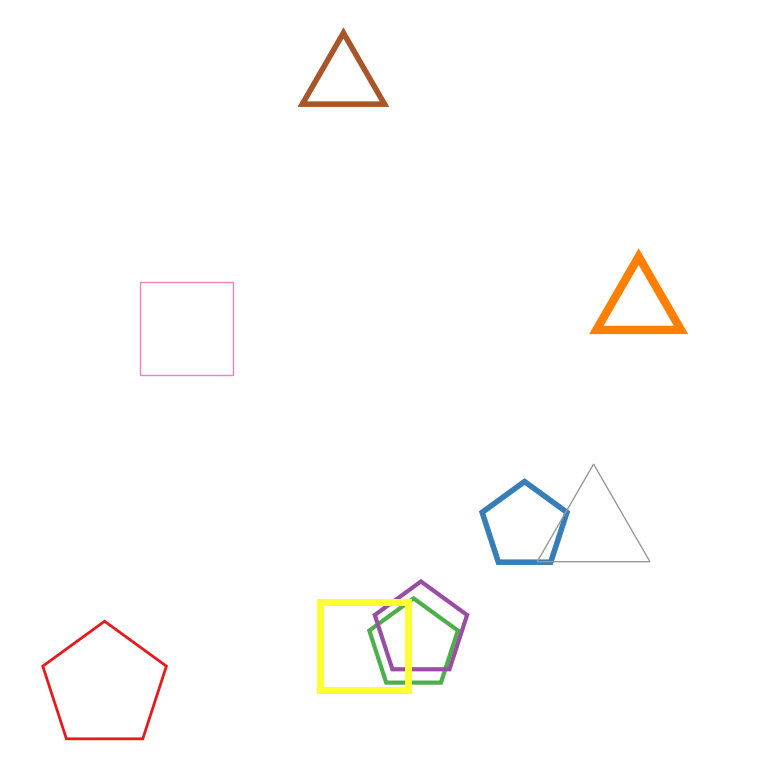[{"shape": "pentagon", "thickness": 1, "radius": 0.42, "center": [0.136, 0.109]}, {"shape": "pentagon", "thickness": 2, "radius": 0.29, "center": [0.681, 0.317]}, {"shape": "pentagon", "thickness": 1.5, "radius": 0.3, "center": [0.537, 0.162]}, {"shape": "pentagon", "thickness": 1.5, "radius": 0.32, "center": [0.547, 0.182]}, {"shape": "triangle", "thickness": 3, "radius": 0.32, "center": [0.829, 0.603]}, {"shape": "square", "thickness": 2.5, "radius": 0.29, "center": [0.473, 0.161]}, {"shape": "triangle", "thickness": 2, "radius": 0.31, "center": [0.446, 0.896]}, {"shape": "square", "thickness": 0.5, "radius": 0.3, "center": [0.242, 0.573]}, {"shape": "triangle", "thickness": 0.5, "radius": 0.42, "center": [0.771, 0.313]}]